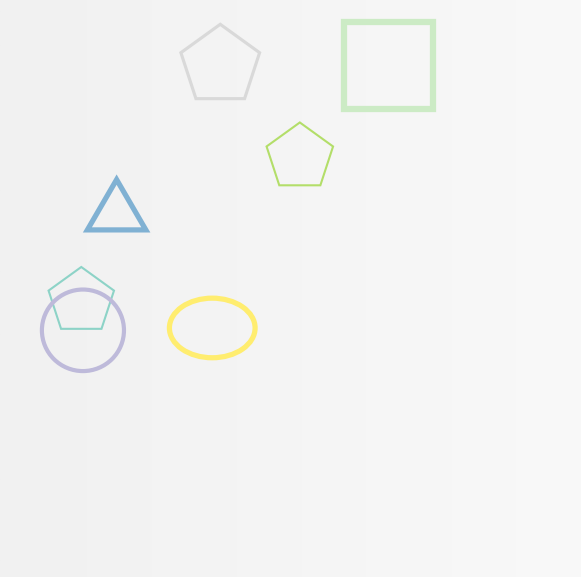[{"shape": "pentagon", "thickness": 1, "radius": 0.3, "center": [0.14, 0.478]}, {"shape": "circle", "thickness": 2, "radius": 0.35, "center": [0.143, 0.427]}, {"shape": "triangle", "thickness": 2.5, "radius": 0.29, "center": [0.201, 0.63]}, {"shape": "pentagon", "thickness": 1, "radius": 0.3, "center": [0.516, 0.727]}, {"shape": "pentagon", "thickness": 1.5, "radius": 0.36, "center": [0.379, 0.886]}, {"shape": "square", "thickness": 3, "radius": 0.38, "center": [0.669, 0.885]}, {"shape": "oval", "thickness": 2.5, "radius": 0.37, "center": [0.365, 0.431]}]